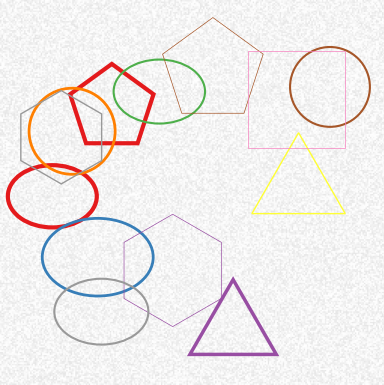[{"shape": "pentagon", "thickness": 3, "radius": 0.57, "center": [0.29, 0.72]}, {"shape": "oval", "thickness": 3, "radius": 0.58, "center": [0.136, 0.49]}, {"shape": "oval", "thickness": 2, "radius": 0.72, "center": [0.254, 0.332]}, {"shape": "oval", "thickness": 1.5, "radius": 0.59, "center": [0.414, 0.762]}, {"shape": "triangle", "thickness": 2.5, "radius": 0.65, "center": [0.606, 0.144]}, {"shape": "hexagon", "thickness": 0.5, "radius": 0.73, "center": [0.449, 0.298]}, {"shape": "circle", "thickness": 2, "radius": 0.56, "center": [0.187, 0.659]}, {"shape": "triangle", "thickness": 1, "radius": 0.7, "center": [0.775, 0.515]}, {"shape": "circle", "thickness": 1.5, "radius": 0.52, "center": [0.857, 0.774]}, {"shape": "pentagon", "thickness": 0.5, "radius": 0.69, "center": [0.553, 0.817]}, {"shape": "square", "thickness": 0.5, "radius": 0.63, "center": [0.77, 0.741]}, {"shape": "oval", "thickness": 1.5, "radius": 0.61, "center": [0.263, 0.19]}, {"shape": "hexagon", "thickness": 1, "radius": 0.61, "center": [0.159, 0.643]}]